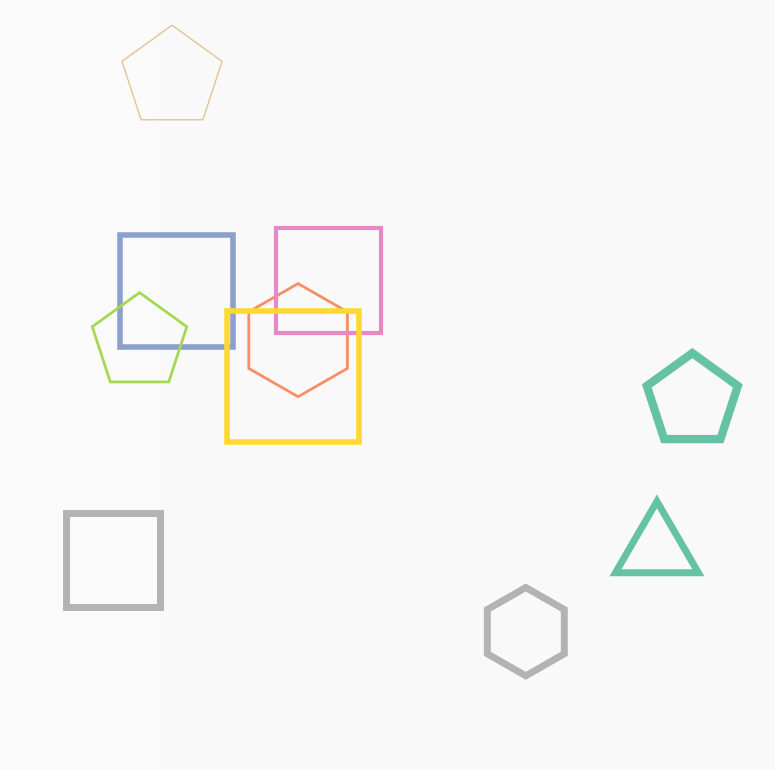[{"shape": "pentagon", "thickness": 3, "radius": 0.31, "center": [0.893, 0.48]}, {"shape": "triangle", "thickness": 2.5, "radius": 0.31, "center": [0.848, 0.287]}, {"shape": "hexagon", "thickness": 1, "radius": 0.37, "center": [0.385, 0.558]}, {"shape": "square", "thickness": 2, "radius": 0.37, "center": [0.228, 0.622]}, {"shape": "square", "thickness": 1.5, "radius": 0.34, "center": [0.424, 0.636]}, {"shape": "pentagon", "thickness": 1, "radius": 0.32, "center": [0.18, 0.556]}, {"shape": "square", "thickness": 2, "radius": 0.43, "center": [0.378, 0.511]}, {"shape": "pentagon", "thickness": 0.5, "radius": 0.34, "center": [0.222, 0.899]}, {"shape": "square", "thickness": 2.5, "radius": 0.3, "center": [0.146, 0.273]}, {"shape": "hexagon", "thickness": 2.5, "radius": 0.29, "center": [0.678, 0.18]}]